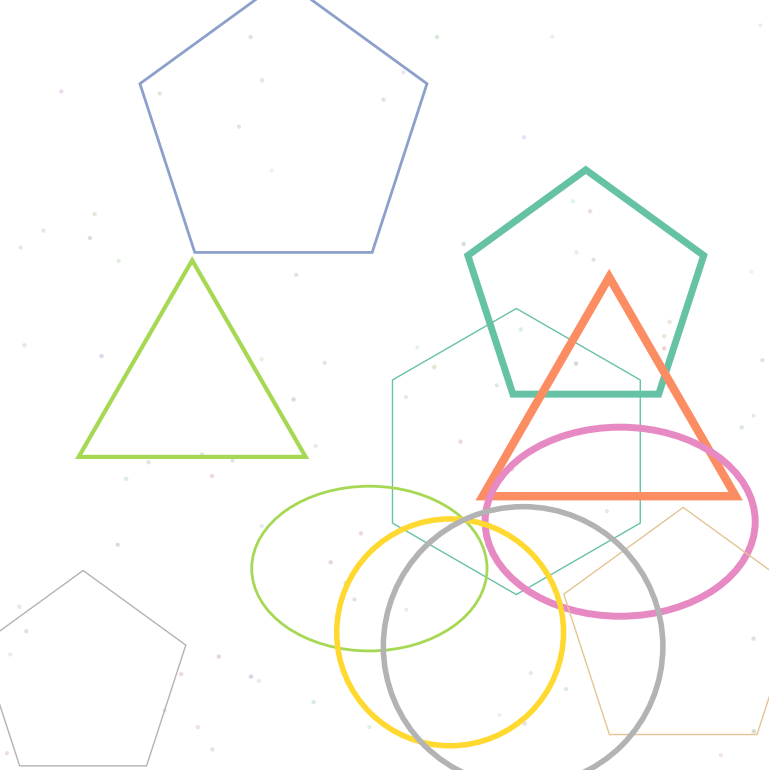[{"shape": "pentagon", "thickness": 2.5, "radius": 0.81, "center": [0.761, 0.618]}, {"shape": "hexagon", "thickness": 0.5, "radius": 0.93, "center": [0.671, 0.414]}, {"shape": "triangle", "thickness": 3, "radius": 0.95, "center": [0.791, 0.45]}, {"shape": "pentagon", "thickness": 1, "radius": 0.98, "center": [0.368, 0.831]}, {"shape": "oval", "thickness": 2.5, "radius": 0.88, "center": [0.805, 0.322]}, {"shape": "triangle", "thickness": 1.5, "radius": 0.85, "center": [0.25, 0.492]}, {"shape": "oval", "thickness": 1, "radius": 0.76, "center": [0.48, 0.262]}, {"shape": "circle", "thickness": 2, "radius": 0.74, "center": [0.585, 0.179]}, {"shape": "pentagon", "thickness": 0.5, "radius": 0.82, "center": [0.887, 0.178]}, {"shape": "pentagon", "thickness": 0.5, "radius": 0.7, "center": [0.108, 0.119]}, {"shape": "circle", "thickness": 2, "radius": 0.91, "center": [0.679, 0.16]}]